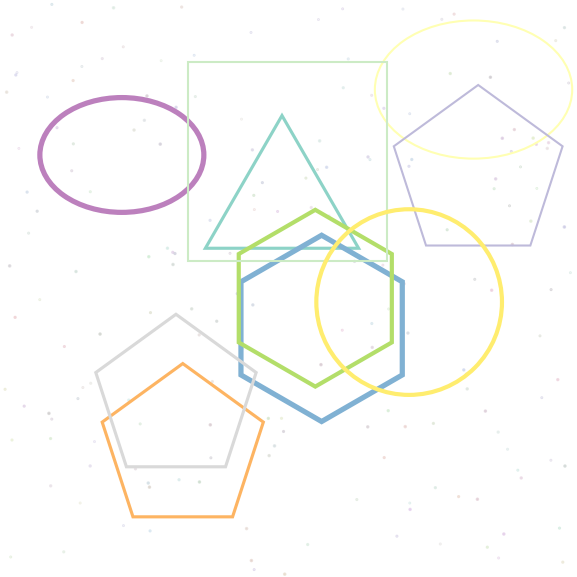[{"shape": "triangle", "thickness": 1.5, "radius": 0.77, "center": [0.488, 0.646]}, {"shape": "oval", "thickness": 1, "radius": 0.85, "center": [0.82, 0.844]}, {"shape": "pentagon", "thickness": 1, "radius": 0.77, "center": [0.828, 0.698]}, {"shape": "hexagon", "thickness": 2.5, "radius": 0.81, "center": [0.557, 0.431]}, {"shape": "pentagon", "thickness": 1.5, "radius": 0.73, "center": [0.316, 0.223]}, {"shape": "hexagon", "thickness": 2, "radius": 0.77, "center": [0.546, 0.483]}, {"shape": "pentagon", "thickness": 1.5, "radius": 0.73, "center": [0.305, 0.309]}, {"shape": "oval", "thickness": 2.5, "radius": 0.71, "center": [0.211, 0.731]}, {"shape": "square", "thickness": 1, "radius": 0.86, "center": [0.497, 0.719]}, {"shape": "circle", "thickness": 2, "radius": 0.8, "center": [0.708, 0.476]}]